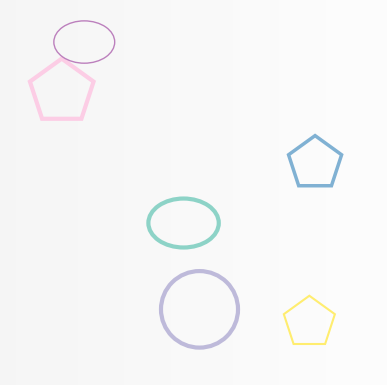[{"shape": "oval", "thickness": 3, "radius": 0.45, "center": [0.474, 0.421]}, {"shape": "circle", "thickness": 3, "radius": 0.5, "center": [0.515, 0.197]}, {"shape": "pentagon", "thickness": 2.5, "radius": 0.36, "center": [0.813, 0.576]}, {"shape": "pentagon", "thickness": 3, "radius": 0.43, "center": [0.159, 0.761]}, {"shape": "oval", "thickness": 1, "radius": 0.39, "center": [0.217, 0.891]}, {"shape": "pentagon", "thickness": 1.5, "radius": 0.35, "center": [0.798, 0.163]}]